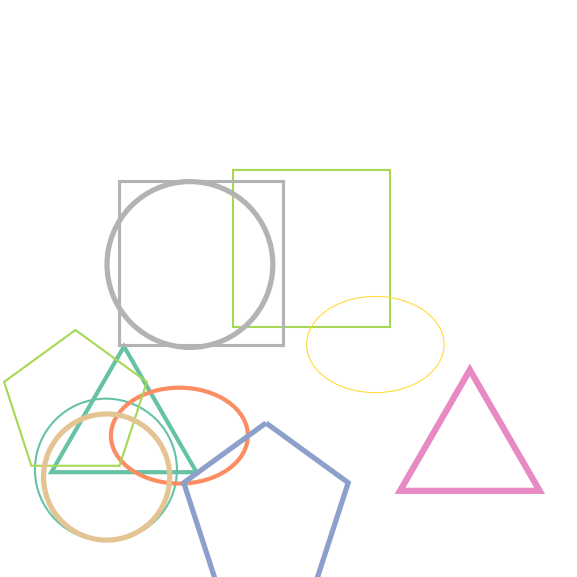[{"shape": "triangle", "thickness": 2, "radius": 0.73, "center": [0.215, 0.254]}, {"shape": "circle", "thickness": 1, "radius": 0.61, "center": [0.183, 0.186]}, {"shape": "oval", "thickness": 2, "radius": 0.59, "center": [0.311, 0.245]}, {"shape": "pentagon", "thickness": 2.5, "radius": 0.75, "center": [0.461, 0.117]}, {"shape": "triangle", "thickness": 3, "radius": 0.7, "center": [0.814, 0.219]}, {"shape": "pentagon", "thickness": 1, "radius": 0.65, "center": [0.131, 0.298]}, {"shape": "square", "thickness": 1, "radius": 0.68, "center": [0.539, 0.569]}, {"shape": "oval", "thickness": 0.5, "radius": 0.6, "center": [0.65, 0.403]}, {"shape": "circle", "thickness": 2.5, "radius": 0.55, "center": [0.185, 0.173]}, {"shape": "square", "thickness": 1.5, "radius": 0.71, "center": [0.348, 0.544]}, {"shape": "circle", "thickness": 2.5, "radius": 0.72, "center": [0.329, 0.541]}]